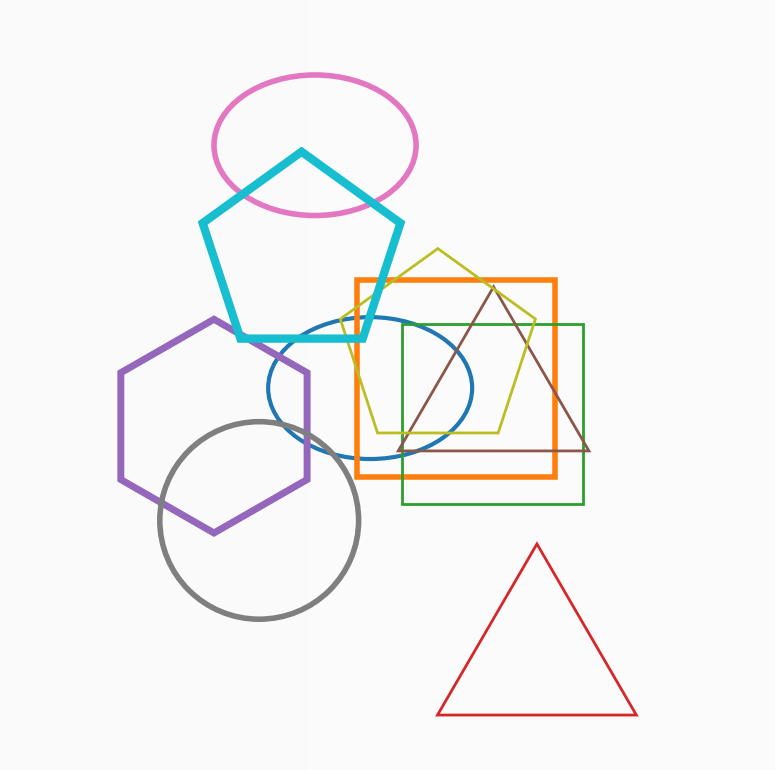[{"shape": "oval", "thickness": 1.5, "radius": 0.66, "center": [0.478, 0.496]}, {"shape": "square", "thickness": 2, "radius": 0.64, "center": [0.588, 0.509]}, {"shape": "square", "thickness": 1, "radius": 0.58, "center": [0.635, 0.462]}, {"shape": "triangle", "thickness": 1, "radius": 0.74, "center": [0.693, 0.145]}, {"shape": "hexagon", "thickness": 2.5, "radius": 0.69, "center": [0.276, 0.447]}, {"shape": "triangle", "thickness": 1, "radius": 0.71, "center": [0.637, 0.485]}, {"shape": "oval", "thickness": 2, "radius": 0.65, "center": [0.407, 0.811]}, {"shape": "circle", "thickness": 2, "radius": 0.64, "center": [0.334, 0.324]}, {"shape": "pentagon", "thickness": 1, "radius": 0.66, "center": [0.565, 0.545]}, {"shape": "pentagon", "thickness": 3, "radius": 0.67, "center": [0.389, 0.669]}]